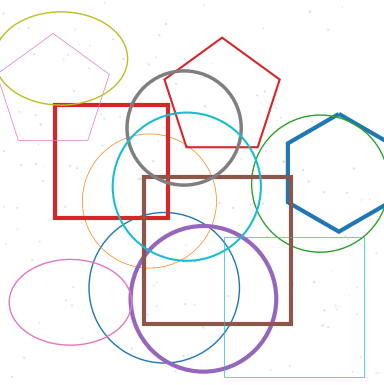[{"shape": "circle", "thickness": 1, "radius": 0.98, "center": [0.427, 0.253]}, {"shape": "hexagon", "thickness": 3, "radius": 0.76, "center": [0.88, 0.551]}, {"shape": "circle", "thickness": 0.5, "radius": 0.87, "center": [0.388, 0.478]}, {"shape": "circle", "thickness": 1, "radius": 0.89, "center": [0.832, 0.523]}, {"shape": "square", "thickness": 3, "radius": 0.73, "center": [0.29, 0.581]}, {"shape": "pentagon", "thickness": 1.5, "radius": 0.79, "center": [0.577, 0.745]}, {"shape": "circle", "thickness": 3, "radius": 0.95, "center": [0.528, 0.224]}, {"shape": "square", "thickness": 3, "radius": 0.95, "center": [0.566, 0.349]}, {"shape": "pentagon", "thickness": 0.5, "radius": 0.77, "center": [0.138, 0.76]}, {"shape": "oval", "thickness": 1, "radius": 0.8, "center": [0.183, 0.215]}, {"shape": "circle", "thickness": 2.5, "radius": 0.74, "center": [0.478, 0.668]}, {"shape": "oval", "thickness": 1, "radius": 0.87, "center": [0.158, 0.848]}, {"shape": "circle", "thickness": 1.5, "radius": 0.96, "center": [0.485, 0.515]}, {"shape": "square", "thickness": 0.5, "radius": 0.91, "center": [0.764, 0.202]}]